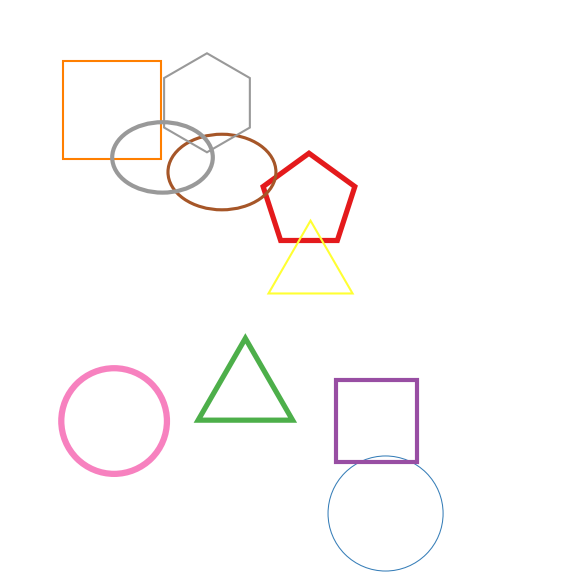[{"shape": "pentagon", "thickness": 2.5, "radius": 0.42, "center": [0.535, 0.65]}, {"shape": "circle", "thickness": 0.5, "radius": 0.5, "center": [0.668, 0.11]}, {"shape": "triangle", "thickness": 2.5, "radius": 0.47, "center": [0.425, 0.319]}, {"shape": "square", "thickness": 2, "radius": 0.35, "center": [0.652, 0.27]}, {"shape": "square", "thickness": 1, "radius": 0.43, "center": [0.194, 0.809]}, {"shape": "triangle", "thickness": 1, "radius": 0.42, "center": [0.538, 0.533]}, {"shape": "oval", "thickness": 1.5, "radius": 0.47, "center": [0.384, 0.701]}, {"shape": "circle", "thickness": 3, "radius": 0.46, "center": [0.198, 0.27]}, {"shape": "hexagon", "thickness": 1, "radius": 0.43, "center": [0.358, 0.821]}, {"shape": "oval", "thickness": 2, "radius": 0.44, "center": [0.281, 0.727]}]